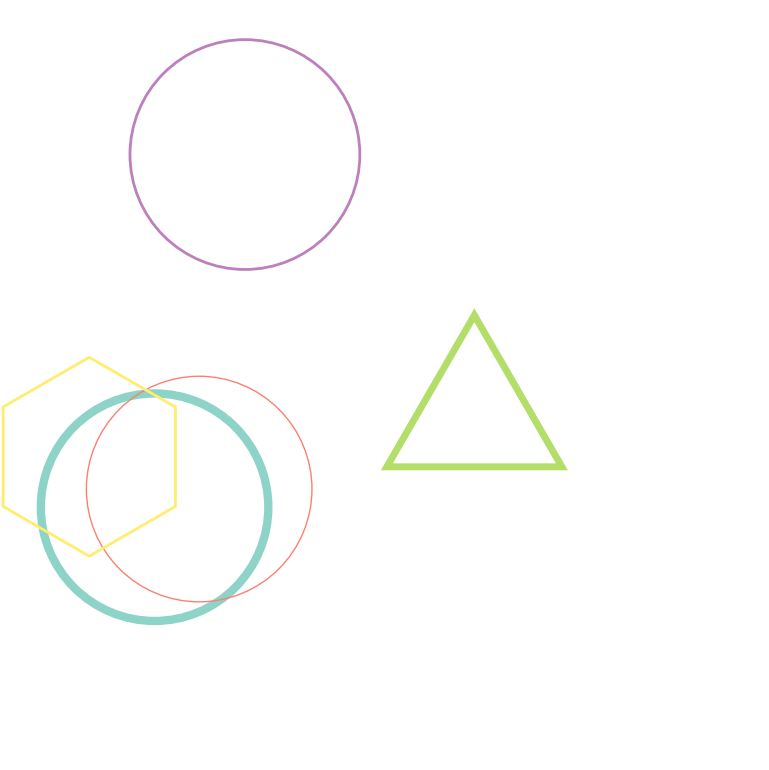[{"shape": "circle", "thickness": 3, "radius": 0.74, "center": [0.201, 0.341]}, {"shape": "circle", "thickness": 0.5, "radius": 0.73, "center": [0.259, 0.365]}, {"shape": "triangle", "thickness": 2.5, "radius": 0.66, "center": [0.616, 0.459]}, {"shape": "circle", "thickness": 1, "radius": 0.75, "center": [0.318, 0.799]}, {"shape": "hexagon", "thickness": 1, "radius": 0.65, "center": [0.116, 0.407]}]